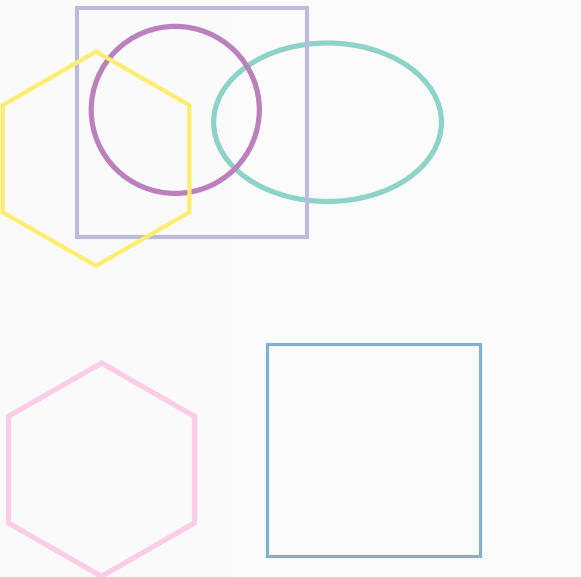[{"shape": "oval", "thickness": 2.5, "radius": 0.98, "center": [0.563, 0.787]}, {"shape": "square", "thickness": 2, "radius": 0.99, "center": [0.33, 0.787]}, {"shape": "square", "thickness": 1.5, "radius": 0.92, "center": [0.642, 0.219]}, {"shape": "hexagon", "thickness": 2.5, "radius": 0.92, "center": [0.175, 0.186]}, {"shape": "circle", "thickness": 2.5, "radius": 0.72, "center": [0.302, 0.809]}, {"shape": "hexagon", "thickness": 2, "radius": 0.93, "center": [0.165, 0.724]}]